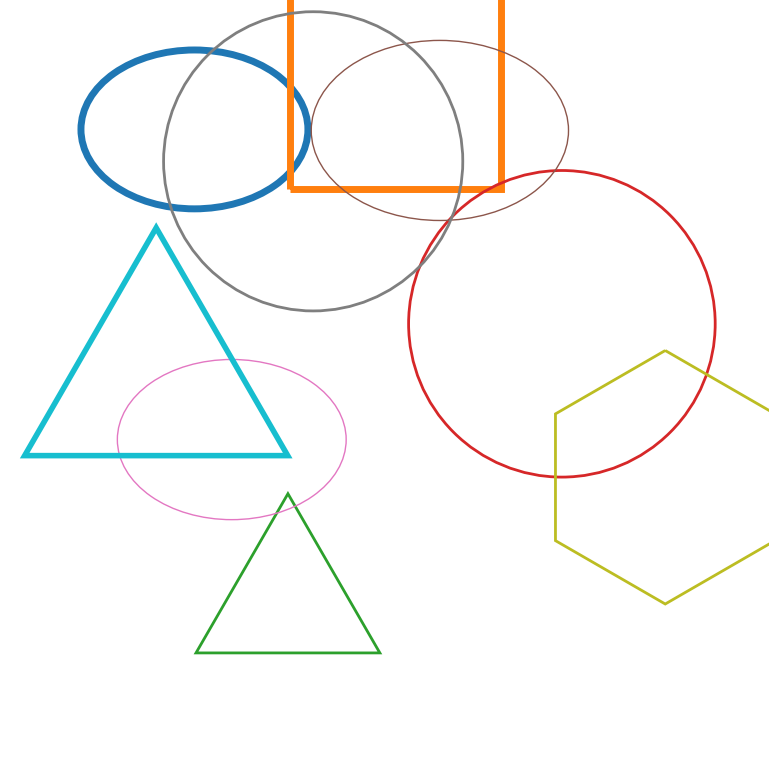[{"shape": "oval", "thickness": 2.5, "radius": 0.74, "center": [0.253, 0.832]}, {"shape": "square", "thickness": 2.5, "radius": 0.69, "center": [0.514, 0.892]}, {"shape": "triangle", "thickness": 1, "radius": 0.69, "center": [0.374, 0.221]}, {"shape": "circle", "thickness": 1, "radius": 1.0, "center": [0.73, 0.579]}, {"shape": "oval", "thickness": 0.5, "radius": 0.84, "center": [0.571, 0.831]}, {"shape": "oval", "thickness": 0.5, "radius": 0.74, "center": [0.301, 0.429]}, {"shape": "circle", "thickness": 1, "radius": 0.97, "center": [0.407, 0.79]}, {"shape": "hexagon", "thickness": 1, "radius": 0.82, "center": [0.864, 0.38]}, {"shape": "triangle", "thickness": 2, "radius": 0.99, "center": [0.203, 0.507]}]